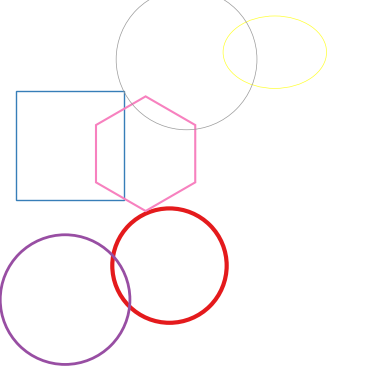[{"shape": "circle", "thickness": 3, "radius": 0.74, "center": [0.44, 0.31]}, {"shape": "square", "thickness": 1, "radius": 0.71, "center": [0.182, 0.621]}, {"shape": "circle", "thickness": 2, "radius": 0.84, "center": [0.169, 0.222]}, {"shape": "oval", "thickness": 0.5, "radius": 0.67, "center": [0.714, 0.864]}, {"shape": "hexagon", "thickness": 1.5, "radius": 0.74, "center": [0.378, 0.601]}, {"shape": "circle", "thickness": 0.5, "radius": 0.91, "center": [0.485, 0.846]}]